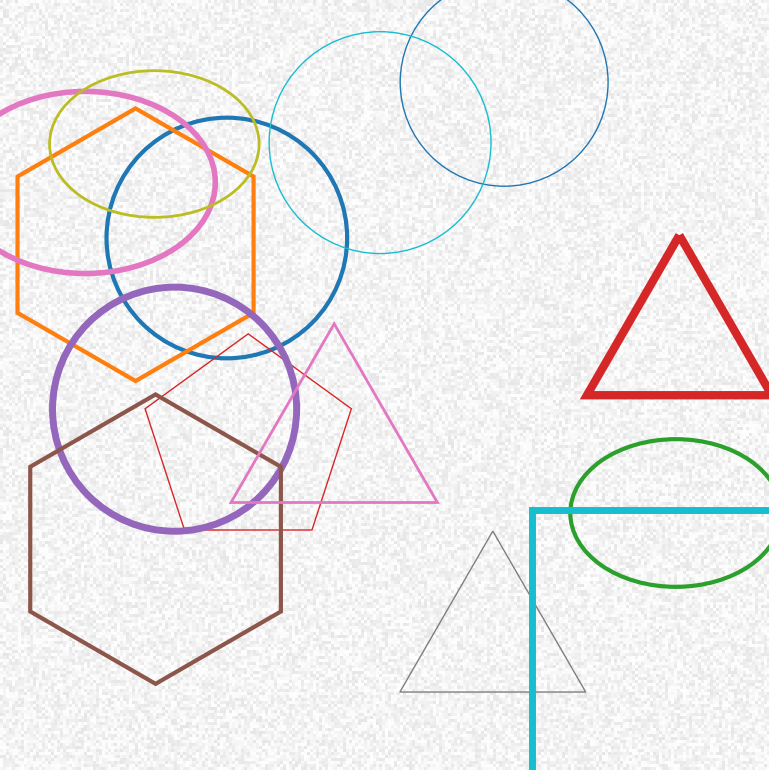[{"shape": "circle", "thickness": 0.5, "radius": 0.67, "center": [0.655, 0.893]}, {"shape": "circle", "thickness": 1.5, "radius": 0.78, "center": [0.295, 0.691]}, {"shape": "hexagon", "thickness": 1.5, "radius": 0.89, "center": [0.176, 0.682]}, {"shape": "oval", "thickness": 1.5, "radius": 0.68, "center": [0.878, 0.334]}, {"shape": "triangle", "thickness": 3, "radius": 0.69, "center": [0.882, 0.556]}, {"shape": "pentagon", "thickness": 0.5, "radius": 0.7, "center": [0.322, 0.426]}, {"shape": "circle", "thickness": 2.5, "radius": 0.79, "center": [0.227, 0.469]}, {"shape": "hexagon", "thickness": 1.5, "radius": 0.94, "center": [0.202, 0.3]}, {"shape": "triangle", "thickness": 1, "radius": 0.77, "center": [0.434, 0.425]}, {"shape": "oval", "thickness": 2, "radius": 0.84, "center": [0.111, 0.763]}, {"shape": "triangle", "thickness": 0.5, "radius": 0.7, "center": [0.64, 0.171]}, {"shape": "oval", "thickness": 1, "radius": 0.68, "center": [0.2, 0.813]}, {"shape": "square", "thickness": 2.5, "radius": 0.91, "center": [0.874, 0.155]}, {"shape": "circle", "thickness": 0.5, "radius": 0.72, "center": [0.494, 0.815]}]